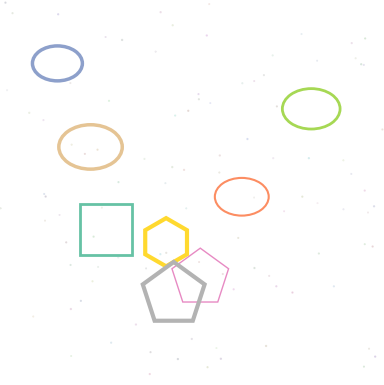[{"shape": "square", "thickness": 2, "radius": 0.33, "center": [0.275, 0.405]}, {"shape": "oval", "thickness": 1.5, "radius": 0.35, "center": [0.628, 0.489]}, {"shape": "oval", "thickness": 2.5, "radius": 0.32, "center": [0.149, 0.835]}, {"shape": "pentagon", "thickness": 1, "radius": 0.39, "center": [0.52, 0.278]}, {"shape": "oval", "thickness": 2, "radius": 0.37, "center": [0.808, 0.717]}, {"shape": "hexagon", "thickness": 3, "radius": 0.31, "center": [0.431, 0.371]}, {"shape": "oval", "thickness": 2.5, "radius": 0.41, "center": [0.235, 0.618]}, {"shape": "pentagon", "thickness": 3, "radius": 0.42, "center": [0.451, 0.235]}]